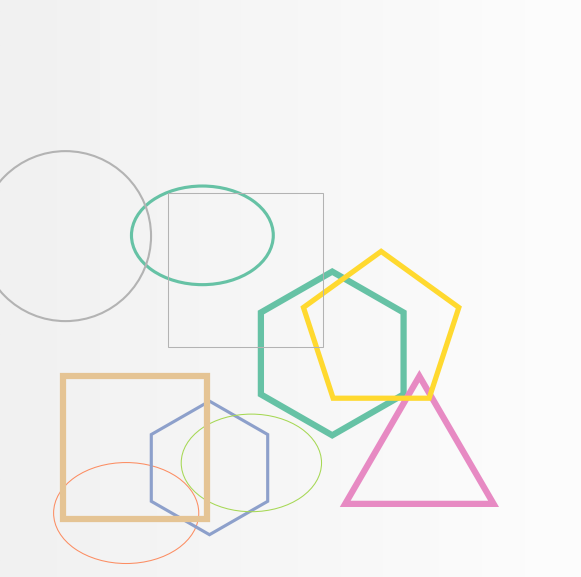[{"shape": "hexagon", "thickness": 3, "radius": 0.71, "center": [0.572, 0.387]}, {"shape": "oval", "thickness": 1.5, "radius": 0.61, "center": [0.348, 0.592]}, {"shape": "oval", "thickness": 0.5, "radius": 0.62, "center": [0.217, 0.111]}, {"shape": "hexagon", "thickness": 1.5, "radius": 0.58, "center": [0.36, 0.189]}, {"shape": "triangle", "thickness": 3, "radius": 0.74, "center": [0.722, 0.2]}, {"shape": "oval", "thickness": 0.5, "radius": 0.6, "center": [0.432, 0.198]}, {"shape": "pentagon", "thickness": 2.5, "radius": 0.7, "center": [0.656, 0.423]}, {"shape": "square", "thickness": 3, "radius": 0.62, "center": [0.232, 0.224]}, {"shape": "square", "thickness": 0.5, "radius": 0.66, "center": [0.422, 0.531]}, {"shape": "circle", "thickness": 1, "radius": 0.74, "center": [0.113, 0.59]}]